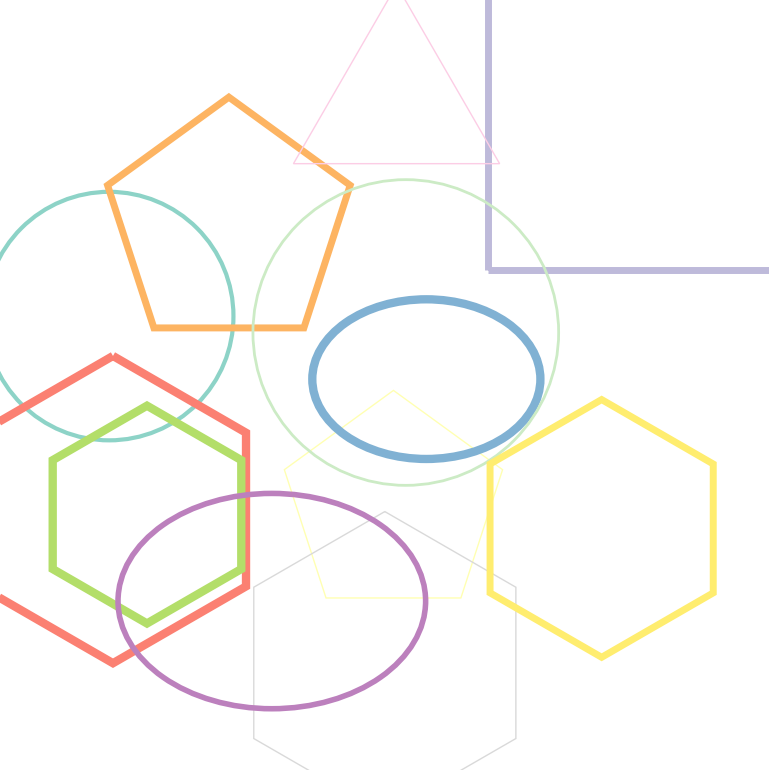[{"shape": "circle", "thickness": 1.5, "radius": 0.81, "center": [0.142, 0.59]}, {"shape": "pentagon", "thickness": 0.5, "radius": 0.75, "center": [0.511, 0.344]}, {"shape": "square", "thickness": 2.5, "radius": 0.96, "center": [0.825, 0.841]}, {"shape": "hexagon", "thickness": 3, "radius": 1.0, "center": [0.147, 0.338]}, {"shape": "oval", "thickness": 3, "radius": 0.74, "center": [0.554, 0.508]}, {"shape": "pentagon", "thickness": 2.5, "radius": 0.83, "center": [0.297, 0.708]}, {"shape": "hexagon", "thickness": 3, "radius": 0.71, "center": [0.191, 0.332]}, {"shape": "triangle", "thickness": 0.5, "radius": 0.77, "center": [0.515, 0.865]}, {"shape": "hexagon", "thickness": 0.5, "radius": 0.98, "center": [0.5, 0.139]}, {"shape": "oval", "thickness": 2, "radius": 1.0, "center": [0.353, 0.219]}, {"shape": "circle", "thickness": 1, "radius": 0.99, "center": [0.527, 0.568]}, {"shape": "hexagon", "thickness": 2.5, "radius": 0.84, "center": [0.781, 0.314]}]